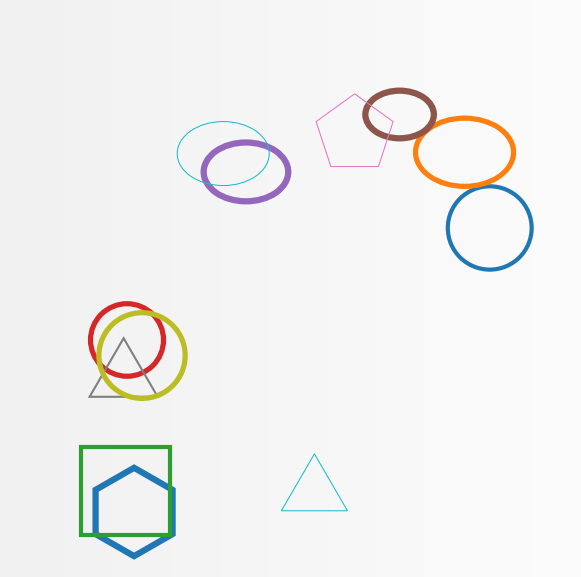[{"shape": "hexagon", "thickness": 3, "radius": 0.38, "center": [0.231, 0.113]}, {"shape": "circle", "thickness": 2, "radius": 0.36, "center": [0.843, 0.604]}, {"shape": "oval", "thickness": 2.5, "radius": 0.42, "center": [0.799, 0.735]}, {"shape": "square", "thickness": 2, "radius": 0.38, "center": [0.215, 0.149]}, {"shape": "circle", "thickness": 2.5, "radius": 0.31, "center": [0.219, 0.41]}, {"shape": "oval", "thickness": 3, "radius": 0.36, "center": [0.423, 0.701]}, {"shape": "oval", "thickness": 3, "radius": 0.29, "center": [0.687, 0.801]}, {"shape": "pentagon", "thickness": 0.5, "radius": 0.35, "center": [0.61, 0.767]}, {"shape": "triangle", "thickness": 1, "radius": 0.34, "center": [0.213, 0.346]}, {"shape": "circle", "thickness": 2.5, "radius": 0.37, "center": [0.244, 0.383]}, {"shape": "oval", "thickness": 0.5, "radius": 0.4, "center": [0.384, 0.733]}, {"shape": "triangle", "thickness": 0.5, "radius": 0.33, "center": [0.541, 0.148]}]